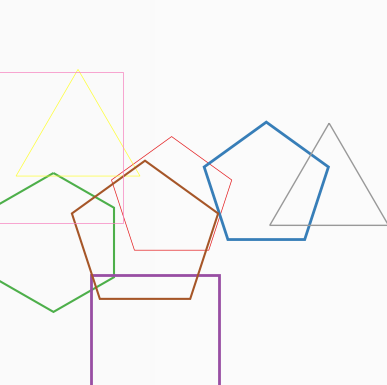[{"shape": "pentagon", "thickness": 0.5, "radius": 0.82, "center": [0.443, 0.482]}, {"shape": "pentagon", "thickness": 2, "radius": 0.84, "center": [0.687, 0.514]}, {"shape": "hexagon", "thickness": 1.5, "radius": 0.9, "center": [0.138, 0.37]}, {"shape": "square", "thickness": 2, "radius": 0.82, "center": [0.399, 0.12]}, {"shape": "triangle", "thickness": 0.5, "radius": 0.92, "center": [0.201, 0.635]}, {"shape": "pentagon", "thickness": 1.5, "radius": 0.99, "center": [0.374, 0.384]}, {"shape": "square", "thickness": 0.5, "radius": 0.98, "center": [0.122, 0.618]}, {"shape": "triangle", "thickness": 1, "radius": 0.88, "center": [0.849, 0.503]}]